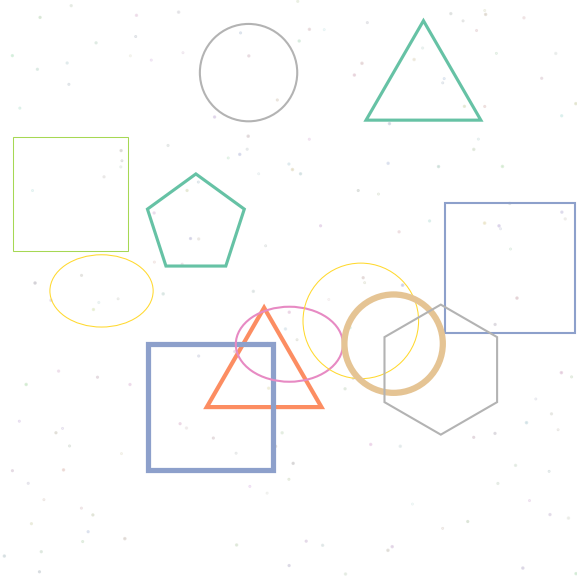[{"shape": "pentagon", "thickness": 1.5, "radius": 0.44, "center": [0.339, 0.61]}, {"shape": "triangle", "thickness": 1.5, "radius": 0.57, "center": [0.733, 0.848]}, {"shape": "triangle", "thickness": 2, "radius": 0.57, "center": [0.457, 0.352]}, {"shape": "square", "thickness": 1, "radius": 0.56, "center": [0.883, 0.535]}, {"shape": "square", "thickness": 2.5, "radius": 0.54, "center": [0.364, 0.295]}, {"shape": "oval", "thickness": 1, "radius": 0.46, "center": [0.501, 0.403]}, {"shape": "square", "thickness": 0.5, "radius": 0.49, "center": [0.122, 0.664]}, {"shape": "circle", "thickness": 0.5, "radius": 0.5, "center": [0.625, 0.443]}, {"shape": "oval", "thickness": 0.5, "radius": 0.45, "center": [0.176, 0.495]}, {"shape": "circle", "thickness": 3, "radius": 0.43, "center": [0.682, 0.404]}, {"shape": "circle", "thickness": 1, "radius": 0.42, "center": [0.43, 0.873]}, {"shape": "hexagon", "thickness": 1, "radius": 0.56, "center": [0.763, 0.359]}]